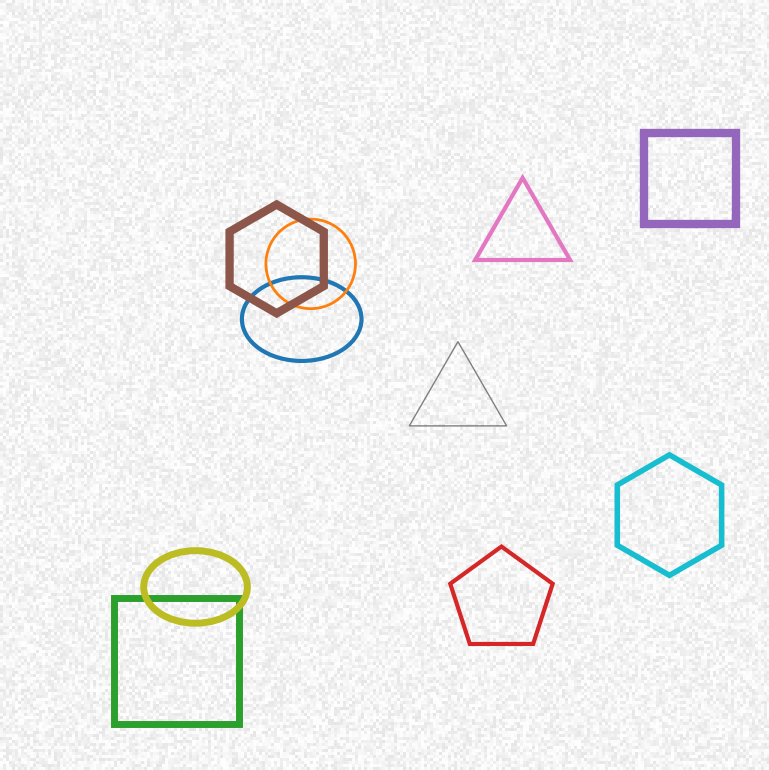[{"shape": "oval", "thickness": 1.5, "radius": 0.39, "center": [0.392, 0.586]}, {"shape": "circle", "thickness": 1, "radius": 0.29, "center": [0.403, 0.657]}, {"shape": "square", "thickness": 2.5, "radius": 0.41, "center": [0.229, 0.141]}, {"shape": "pentagon", "thickness": 1.5, "radius": 0.35, "center": [0.651, 0.22]}, {"shape": "square", "thickness": 3, "radius": 0.3, "center": [0.896, 0.768]}, {"shape": "hexagon", "thickness": 3, "radius": 0.35, "center": [0.359, 0.664]}, {"shape": "triangle", "thickness": 1.5, "radius": 0.36, "center": [0.679, 0.698]}, {"shape": "triangle", "thickness": 0.5, "radius": 0.36, "center": [0.595, 0.483]}, {"shape": "oval", "thickness": 2.5, "radius": 0.34, "center": [0.254, 0.238]}, {"shape": "hexagon", "thickness": 2, "radius": 0.39, "center": [0.869, 0.331]}]